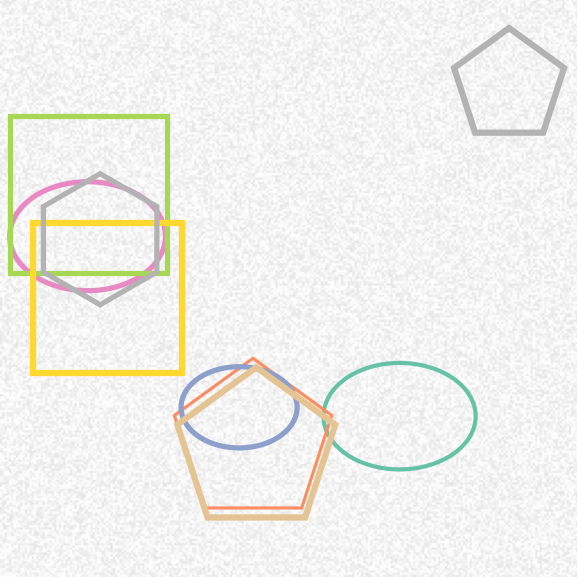[{"shape": "oval", "thickness": 2, "radius": 0.66, "center": [0.692, 0.278]}, {"shape": "pentagon", "thickness": 1.5, "radius": 0.72, "center": [0.438, 0.235]}, {"shape": "oval", "thickness": 2.5, "radius": 0.5, "center": [0.414, 0.294]}, {"shape": "oval", "thickness": 2.5, "radius": 0.67, "center": [0.152, 0.59]}, {"shape": "square", "thickness": 2.5, "radius": 0.68, "center": [0.153, 0.663]}, {"shape": "square", "thickness": 3, "radius": 0.65, "center": [0.186, 0.483]}, {"shape": "pentagon", "thickness": 3, "radius": 0.72, "center": [0.444, 0.219]}, {"shape": "pentagon", "thickness": 3, "radius": 0.5, "center": [0.882, 0.85]}, {"shape": "hexagon", "thickness": 2.5, "radius": 0.57, "center": [0.173, 0.585]}]